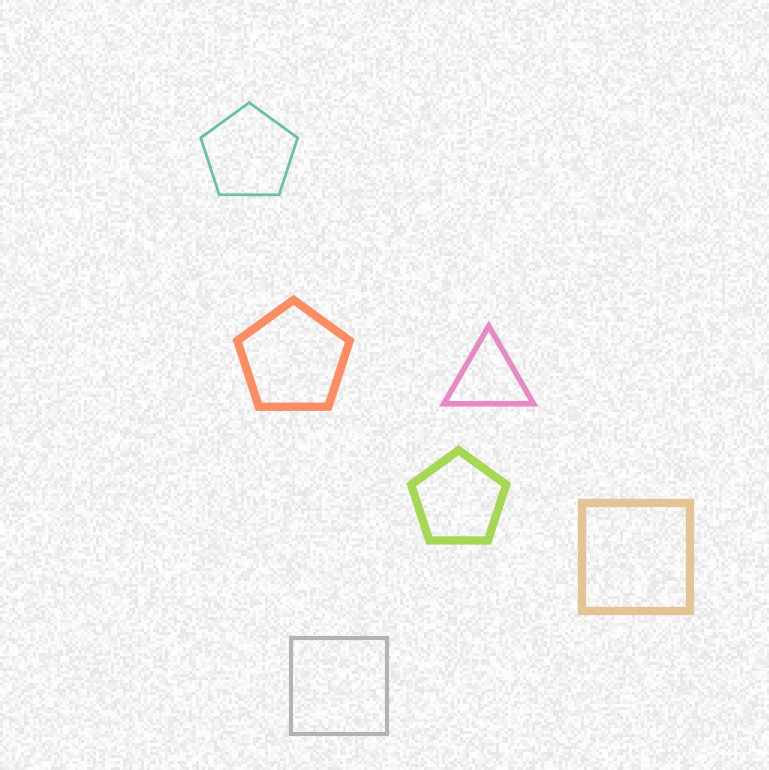[{"shape": "pentagon", "thickness": 1, "radius": 0.33, "center": [0.324, 0.801]}, {"shape": "pentagon", "thickness": 3, "radius": 0.38, "center": [0.381, 0.534]}, {"shape": "triangle", "thickness": 2, "radius": 0.34, "center": [0.635, 0.509]}, {"shape": "pentagon", "thickness": 3, "radius": 0.32, "center": [0.596, 0.351]}, {"shape": "square", "thickness": 3, "radius": 0.35, "center": [0.826, 0.277]}, {"shape": "square", "thickness": 1.5, "radius": 0.31, "center": [0.44, 0.109]}]